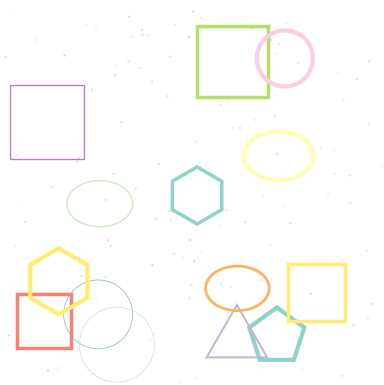[{"shape": "pentagon", "thickness": 3, "radius": 0.38, "center": [0.719, 0.126]}, {"shape": "hexagon", "thickness": 2.5, "radius": 0.37, "center": [0.512, 0.492]}, {"shape": "oval", "thickness": 3, "radius": 0.45, "center": [0.724, 0.595]}, {"shape": "triangle", "thickness": 1.5, "radius": 0.45, "center": [0.615, 0.117]}, {"shape": "square", "thickness": 2.5, "radius": 0.35, "center": [0.114, 0.166]}, {"shape": "circle", "thickness": 0.5, "radius": 0.45, "center": [0.255, 0.183]}, {"shape": "oval", "thickness": 2, "radius": 0.41, "center": [0.617, 0.251]}, {"shape": "square", "thickness": 2.5, "radius": 0.46, "center": [0.603, 0.839]}, {"shape": "circle", "thickness": 3, "radius": 0.36, "center": [0.74, 0.848]}, {"shape": "circle", "thickness": 0.5, "radius": 0.49, "center": [0.304, 0.105]}, {"shape": "square", "thickness": 1, "radius": 0.48, "center": [0.121, 0.684]}, {"shape": "oval", "thickness": 1, "radius": 0.43, "center": [0.259, 0.471]}, {"shape": "square", "thickness": 2.5, "radius": 0.37, "center": [0.822, 0.239]}, {"shape": "hexagon", "thickness": 3, "radius": 0.43, "center": [0.153, 0.269]}]